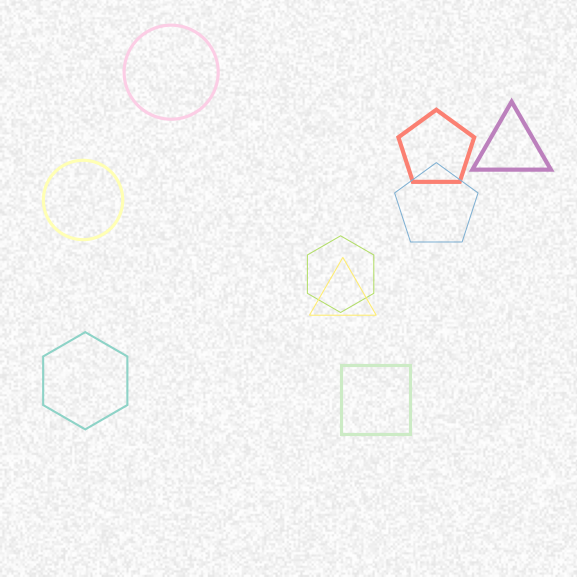[{"shape": "hexagon", "thickness": 1, "radius": 0.42, "center": [0.148, 0.34]}, {"shape": "circle", "thickness": 1.5, "radius": 0.34, "center": [0.144, 0.653]}, {"shape": "pentagon", "thickness": 2, "radius": 0.35, "center": [0.755, 0.74]}, {"shape": "pentagon", "thickness": 0.5, "radius": 0.38, "center": [0.756, 0.642]}, {"shape": "hexagon", "thickness": 0.5, "radius": 0.33, "center": [0.59, 0.524]}, {"shape": "circle", "thickness": 1.5, "radius": 0.41, "center": [0.296, 0.874]}, {"shape": "triangle", "thickness": 2, "radius": 0.39, "center": [0.886, 0.745]}, {"shape": "square", "thickness": 1.5, "radius": 0.3, "center": [0.651, 0.308]}, {"shape": "triangle", "thickness": 0.5, "radius": 0.33, "center": [0.594, 0.487]}]